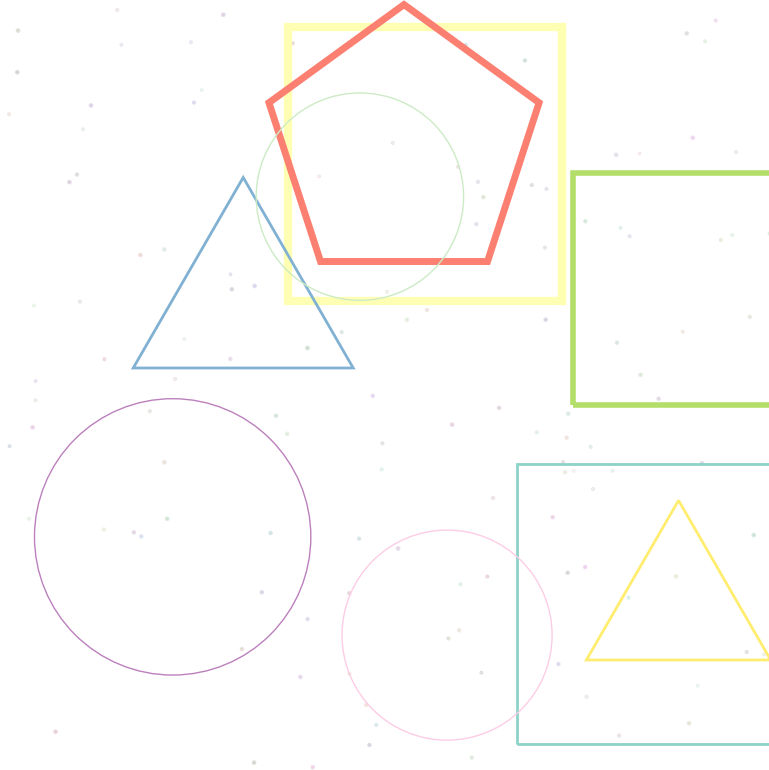[{"shape": "square", "thickness": 1, "radius": 0.91, "center": [0.853, 0.216]}, {"shape": "square", "thickness": 3, "radius": 0.89, "center": [0.552, 0.787]}, {"shape": "pentagon", "thickness": 2.5, "radius": 0.92, "center": [0.525, 0.81]}, {"shape": "triangle", "thickness": 1, "radius": 0.82, "center": [0.316, 0.605]}, {"shape": "square", "thickness": 2, "radius": 0.75, "center": [0.896, 0.624]}, {"shape": "circle", "thickness": 0.5, "radius": 0.68, "center": [0.581, 0.175]}, {"shape": "circle", "thickness": 0.5, "radius": 0.9, "center": [0.224, 0.303]}, {"shape": "circle", "thickness": 0.5, "radius": 0.67, "center": [0.467, 0.745]}, {"shape": "triangle", "thickness": 1, "radius": 0.69, "center": [0.881, 0.212]}]